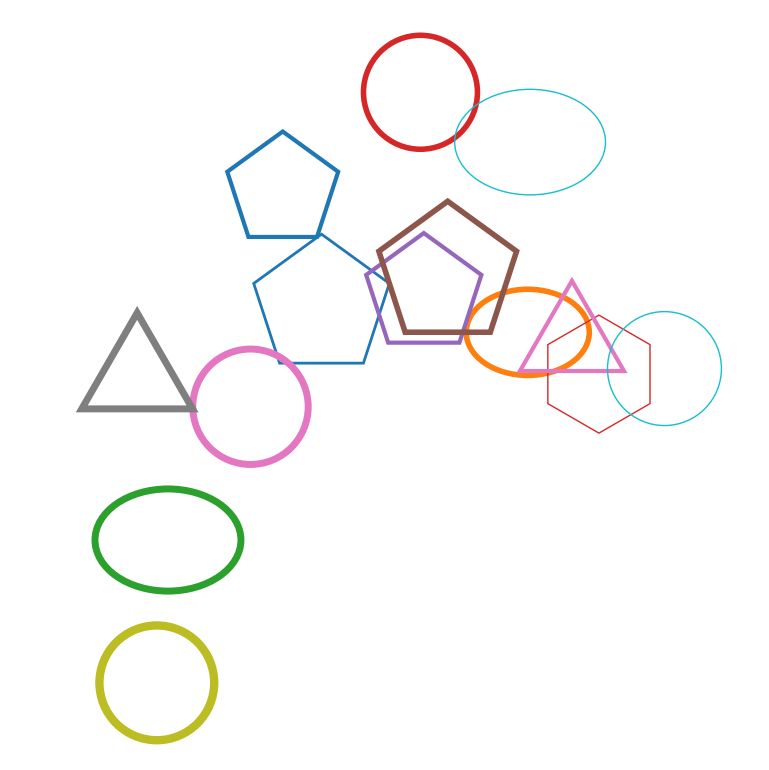[{"shape": "pentagon", "thickness": 1, "radius": 0.46, "center": [0.418, 0.603]}, {"shape": "pentagon", "thickness": 1.5, "radius": 0.38, "center": [0.367, 0.754]}, {"shape": "oval", "thickness": 2, "radius": 0.4, "center": [0.685, 0.568]}, {"shape": "oval", "thickness": 2.5, "radius": 0.47, "center": [0.218, 0.299]}, {"shape": "circle", "thickness": 2, "radius": 0.37, "center": [0.546, 0.88]}, {"shape": "hexagon", "thickness": 0.5, "radius": 0.38, "center": [0.778, 0.514]}, {"shape": "pentagon", "thickness": 1.5, "radius": 0.39, "center": [0.55, 0.619]}, {"shape": "pentagon", "thickness": 2, "radius": 0.47, "center": [0.581, 0.645]}, {"shape": "triangle", "thickness": 1.5, "radius": 0.39, "center": [0.743, 0.557]}, {"shape": "circle", "thickness": 2.5, "radius": 0.37, "center": [0.325, 0.472]}, {"shape": "triangle", "thickness": 2.5, "radius": 0.42, "center": [0.178, 0.511]}, {"shape": "circle", "thickness": 3, "radius": 0.37, "center": [0.204, 0.113]}, {"shape": "circle", "thickness": 0.5, "radius": 0.37, "center": [0.863, 0.521]}, {"shape": "oval", "thickness": 0.5, "radius": 0.49, "center": [0.688, 0.815]}]